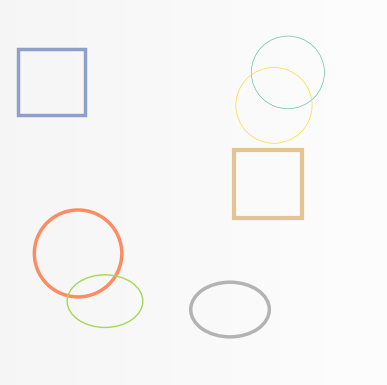[{"shape": "circle", "thickness": 0.5, "radius": 0.47, "center": [0.743, 0.812]}, {"shape": "circle", "thickness": 2.5, "radius": 0.56, "center": [0.201, 0.342]}, {"shape": "square", "thickness": 2.5, "radius": 0.43, "center": [0.134, 0.786]}, {"shape": "oval", "thickness": 1, "radius": 0.49, "center": [0.271, 0.218]}, {"shape": "circle", "thickness": 0.5, "radius": 0.49, "center": [0.707, 0.726]}, {"shape": "square", "thickness": 3, "radius": 0.44, "center": [0.691, 0.522]}, {"shape": "oval", "thickness": 2.5, "radius": 0.51, "center": [0.594, 0.196]}]